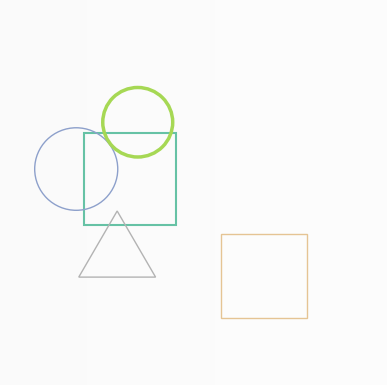[{"shape": "square", "thickness": 1.5, "radius": 0.59, "center": [0.337, 0.535]}, {"shape": "circle", "thickness": 1, "radius": 0.54, "center": [0.197, 0.561]}, {"shape": "circle", "thickness": 2.5, "radius": 0.45, "center": [0.355, 0.682]}, {"shape": "square", "thickness": 1, "radius": 0.55, "center": [0.682, 0.283]}, {"shape": "triangle", "thickness": 1, "radius": 0.57, "center": [0.302, 0.337]}]